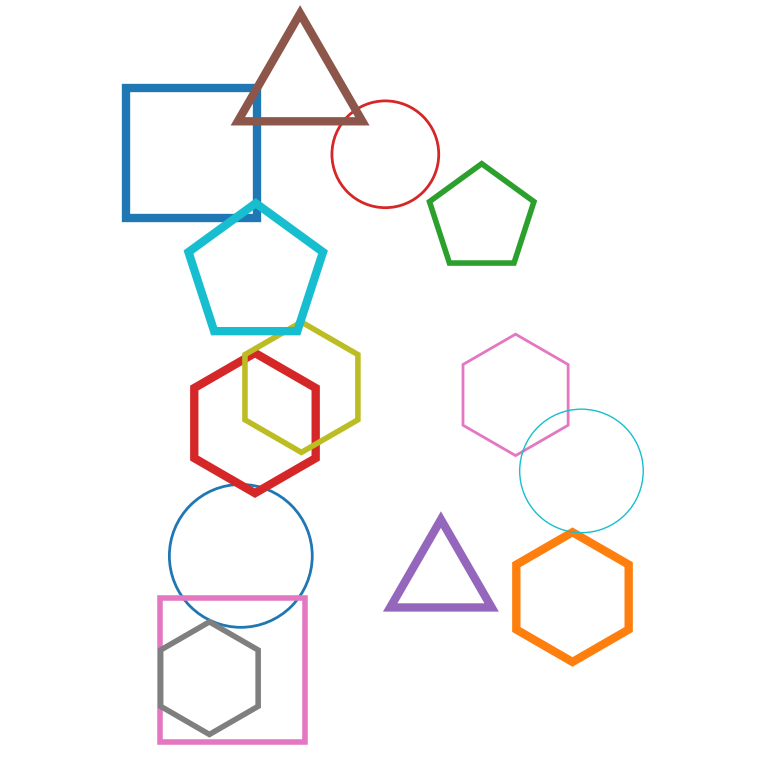[{"shape": "square", "thickness": 3, "radius": 0.42, "center": [0.248, 0.801]}, {"shape": "circle", "thickness": 1, "radius": 0.46, "center": [0.313, 0.278]}, {"shape": "hexagon", "thickness": 3, "radius": 0.42, "center": [0.743, 0.225]}, {"shape": "pentagon", "thickness": 2, "radius": 0.36, "center": [0.626, 0.716]}, {"shape": "hexagon", "thickness": 3, "radius": 0.46, "center": [0.331, 0.451]}, {"shape": "circle", "thickness": 1, "radius": 0.35, "center": [0.5, 0.8]}, {"shape": "triangle", "thickness": 3, "radius": 0.38, "center": [0.573, 0.249]}, {"shape": "triangle", "thickness": 3, "radius": 0.47, "center": [0.39, 0.889]}, {"shape": "square", "thickness": 2, "radius": 0.47, "center": [0.302, 0.13]}, {"shape": "hexagon", "thickness": 1, "radius": 0.39, "center": [0.67, 0.487]}, {"shape": "hexagon", "thickness": 2, "radius": 0.37, "center": [0.272, 0.119]}, {"shape": "hexagon", "thickness": 2, "radius": 0.42, "center": [0.391, 0.497]}, {"shape": "circle", "thickness": 0.5, "radius": 0.4, "center": [0.755, 0.388]}, {"shape": "pentagon", "thickness": 3, "radius": 0.46, "center": [0.332, 0.644]}]